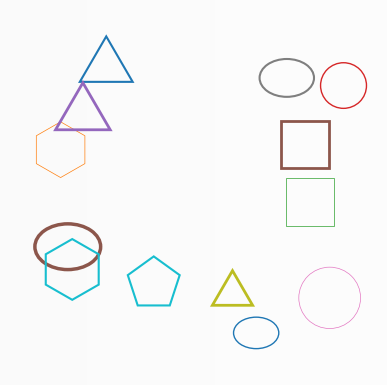[{"shape": "oval", "thickness": 1, "radius": 0.29, "center": [0.661, 0.135]}, {"shape": "triangle", "thickness": 1.5, "radius": 0.39, "center": [0.274, 0.827]}, {"shape": "hexagon", "thickness": 0.5, "radius": 0.36, "center": [0.156, 0.611]}, {"shape": "square", "thickness": 0.5, "radius": 0.31, "center": [0.8, 0.476]}, {"shape": "circle", "thickness": 1, "radius": 0.3, "center": [0.887, 0.778]}, {"shape": "triangle", "thickness": 2, "radius": 0.41, "center": [0.214, 0.704]}, {"shape": "oval", "thickness": 2.5, "radius": 0.42, "center": [0.175, 0.359]}, {"shape": "square", "thickness": 2, "radius": 0.31, "center": [0.787, 0.624]}, {"shape": "circle", "thickness": 0.5, "radius": 0.4, "center": [0.851, 0.226]}, {"shape": "oval", "thickness": 1.5, "radius": 0.35, "center": [0.74, 0.798]}, {"shape": "triangle", "thickness": 2, "radius": 0.3, "center": [0.6, 0.237]}, {"shape": "hexagon", "thickness": 1.5, "radius": 0.39, "center": [0.186, 0.3]}, {"shape": "pentagon", "thickness": 1.5, "radius": 0.35, "center": [0.397, 0.264]}]